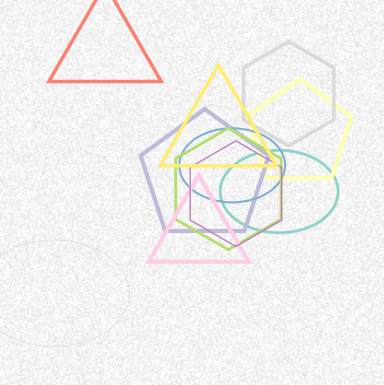[{"shape": "oval", "thickness": 2, "radius": 0.77, "center": [0.725, 0.502]}, {"shape": "pentagon", "thickness": 3, "radius": 0.71, "center": [0.778, 0.653]}, {"shape": "pentagon", "thickness": 3, "radius": 0.88, "center": [0.532, 0.542]}, {"shape": "triangle", "thickness": 2.5, "radius": 0.84, "center": [0.273, 0.873]}, {"shape": "oval", "thickness": 1.5, "radius": 0.69, "center": [0.603, 0.571]}, {"shape": "hexagon", "thickness": 2, "radius": 0.79, "center": [0.593, 0.509]}, {"shape": "triangle", "thickness": 3, "radius": 0.75, "center": [0.516, 0.395]}, {"shape": "hexagon", "thickness": 2.5, "radius": 0.68, "center": [0.75, 0.757]}, {"shape": "hexagon", "thickness": 1, "radius": 0.69, "center": [0.613, 0.497]}, {"shape": "oval", "thickness": 0.5, "radius": 0.99, "center": [0.139, 0.238]}, {"shape": "triangle", "thickness": 2.5, "radius": 0.87, "center": [0.567, 0.657]}]